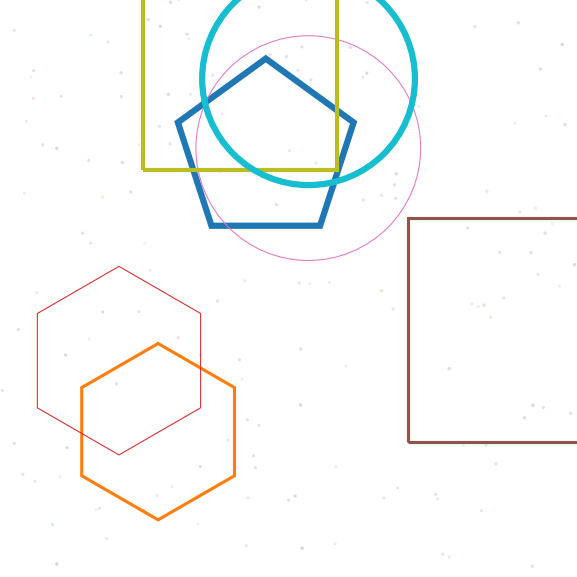[{"shape": "pentagon", "thickness": 3, "radius": 0.8, "center": [0.46, 0.738]}, {"shape": "hexagon", "thickness": 1.5, "radius": 0.76, "center": [0.274, 0.252]}, {"shape": "hexagon", "thickness": 0.5, "radius": 0.82, "center": [0.206, 0.375]}, {"shape": "square", "thickness": 1.5, "radius": 0.97, "center": [0.9, 0.428]}, {"shape": "circle", "thickness": 0.5, "radius": 0.97, "center": [0.534, 0.743]}, {"shape": "square", "thickness": 2, "radius": 0.84, "center": [0.415, 0.874]}, {"shape": "circle", "thickness": 3, "radius": 0.92, "center": [0.534, 0.863]}]